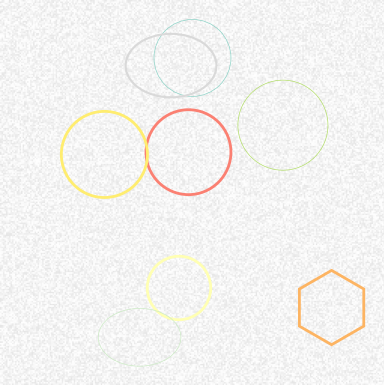[{"shape": "circle", "thickness": 0.5, "radius": 0.5, "center": [0.5, 0.85]}, {"shape": "circle", "thickness": 2, "radius": 0.41, "center": [0.465, 0.252]}, {"shape": "circle", "thickness": 2, "radius": 0.55, "center": [0.49, 0.605]}, {"shape": "hexagon", "thickness": 2, "radius": 0.48, "center": [0.861, 0.201]}, {"shape": "circle", "thickness": 0.5, "radius": 0.58, "center": [0.735, 0.675]}, {"shape": "oval", "thickness": 1.5, "radius": 0.59, "center": [0.444, 0.83]}, {"shape": "oval", "thickness": 0.5, "radius": 0.54, "center": [0.363, 0.124]}, {"shape": "circle", "thickness": 2, "radius": 0.56, "center": [0.271, 0.599]}]